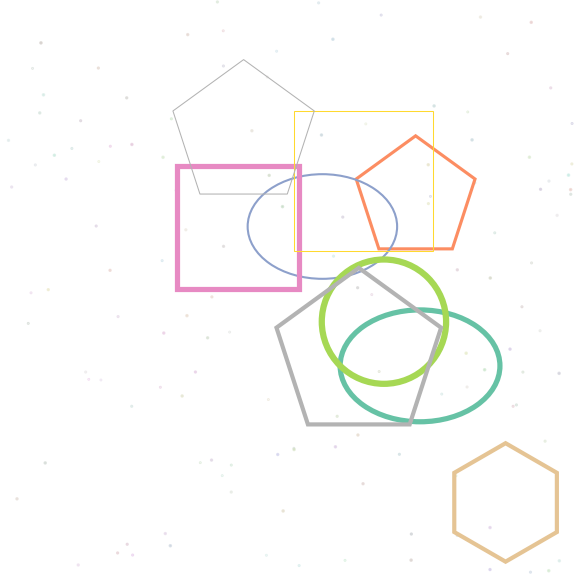[{"shape": "oval", "thickness": 2.5, "radius": 0.69, "center": [0.727, 0.366]}, {"shape": "pentagon", "thickness": 1.5, "radius": 0.54, "center": [0.72, 0.656]}, {"shape": "oval", "thickness": 1, "radius": 0.65, "center": [0.558, 0.607]}, {"shape": "square", "thickness": 2.5, "radius": 0.53, "center": [0.412, 0.605]}, {"shape": "circle", "thickness": 3, "radius": 0.54, "center": [0.665, 0.442]}, {"shape": "square", "thickness": 0.5, "radius": 0.6, "center": [0.629, 0.686]}, {"shape": "hexagon", "thickness": 2, "radius": 0.51, "center": [0.875, 0.129]}, {"shape": "pentagon", "thickness": 0.5, "radius": 0.64, "center": [0.422, 0.767]}, {"shape": "pentagon", "thickness": 2, "radius": 0.75, "center": [0.621, 0.385]}]